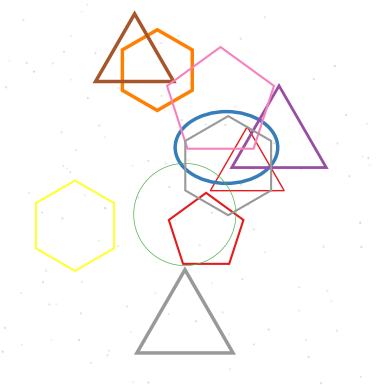[{"shape": "triangle", "thickness": 1, "radius": 0.55, "center": [0.642, 0.56]}, {"shape": "pentagon", "thickness": 1.5, "radius": 0.51, "center": [0.535, 0.397]}, {"shape": "oval", "thickness": 2.5, "radius": 0.67, "center": [0.588, 0.617]}, {"shape": "circle", "thickness": 0.5, "radius": 0.66, "center": [0.48, 0.443]}, {"shape": "triangle", "thickness": 2, "radius": 0.71, "center": [0.725, 0.636]}, {"shape": "hexagon", "thickness": 2.5, "radius": 0.52, "center": [0.409, 0.818]}, {"shape": "hexagon", "thickness": 1.5, "radius": 0.59, "center": [0.195, 0.414]}, {"shape": "triangle", "thickness": 2.5, "radius": 0.59, "center": [0.35, 0.847]}, {"shape": "pentagon", "thickness": 1.5, "radius": 0.73, "center": [0.573, 0.732]}, {"shape": "triangle", "thickness": 2.5, "radius": 0.72, "center": [0.48, 0.155]}, {"shape": "hexagon", "thickness": 1.5, "radius": 0.64, "center": [0.593, 0.57]}]